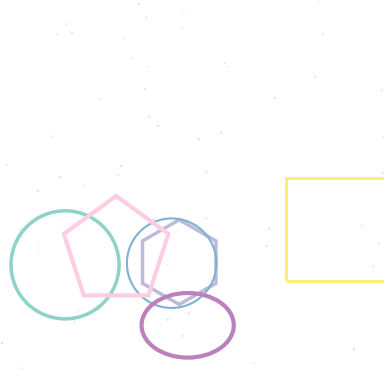[{"shape": "circle", "thickness": 2.5, "radius": 0.7, "center": [0.169, 0.312]}, {"shape": "hexagon", "thickness": 2.5, "radius": 0.55, "center": [0.466, 0.319]}, {"shape": "circle", "thickness": 1.5, "radius": 0.58, "center": [0.446, 0.316]}, {"shape": "pentagon", "thickness": 3, "radius": 0.71, "center": [0.302, 0.348]}, {"shape": "oval", "thickness": 3, "radius": 0.6, "center": [0.488, 0.155]}, {"shape": "square", "thickness": 2, "radius": 0.67, "center": [0.877, 0.403]}]